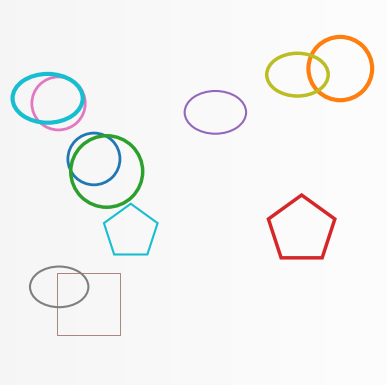[{"shape": "circle", "thickness": 2, "radius": 0.34, "center": [0.242, 0.587]}, {"shape": "circle", "thickness": 3, "radius": 0.41, "center": [0.878, 0.822]}, {"shape": "circle", "thickness": 2.5, "radius": 0.46, "center": [0.275, 0.555]}, {"shape": "pentagon", "thickness": 2.5, "radius": 0.45, "center": [0.778, 0.403]}, {"shape": "oval", "thickness": 1.5, "radius": 0.4, "center": [0.556, 0.708]}, {"shape": "square", "thickness": 0.5, "radius": 0.4, "center": [0.229, 0.21]}, {"shape": "circle", "thickness": 2, "radius": 0.34, "center": [0.151, 0.731]}, {"shape": "oval", "thickness": 1.5, "radius": 0.38, "center": [0.153, 0.255]}, {"shape": "oval", "thickness": 2.5, "radius": 0.4, "center": [0.768, 0.806]}, {"shape": "oval", "thickness": 3, "radius": 0.45, "center": [0.123, 0.745]}, {"shape": "pentagon", "thickness": 1.5, "radius": 0.36, "center": [0.337, 0.398]}]